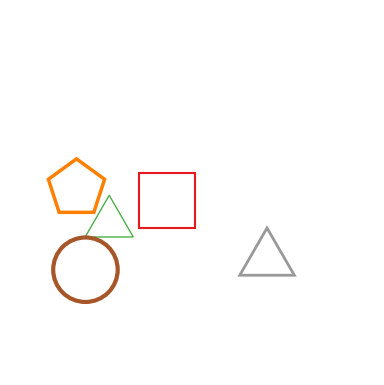[{"shape": "square", "thickness": 1.5, "radius": 0.36, "center": [0.434, 0.479]}, {"shape": "triangle", "thickness": 1, "radius": 0.36, "center": [0.284, 0.421]}, {"shape": "pentagon", "thickness": 2.5, "radius": 0.38, "center": [0.199, 0.511]}, {"shape": "circle", "thickness": 3, "radius": 0.42, "center": [0.222, 0.299]}, {"shape": "triangle", "thickness": 2, "radius": 0.41, "center": [0.694, 0.326]}]